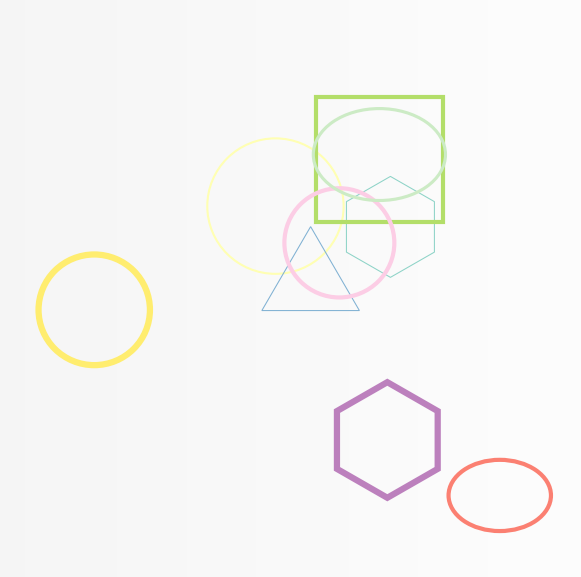[{"shape": "hexagon", "thickness": 0.5, "radius": 0.44, "center": [0.672, 0.606]}, {"shape": "circle", "thickness": 1, "radius": 0.59, "center": [0.474, 0.642]}, {"shape": "oval", "thickness": 2, "radius": 0.44, "center": [0.86, 0.141]}, {"shape": "triangle", "thickness": 0.5, "radius": 0.48, "center": [0.534, 0.51]}, {"shape": "square", "thickness": 2, "radius": 0.54, "center": [0.653, 0.723]}, {"shape": "circle", "thickness": 2, "radius": 0.47, "center": [0.584, 0.579]}, {"shape": "hexagon", "thickness": 3, "radius": 0.5, "center": [0.666, 0.237]}, {"shape": "oval", "thickness": 1.5, "radius": 0.57, "center": [0.653, 0.732]}, {"shape": "circle", "thickness": 3, "radius": 0.48, "center": [0.162, 0.463]}]